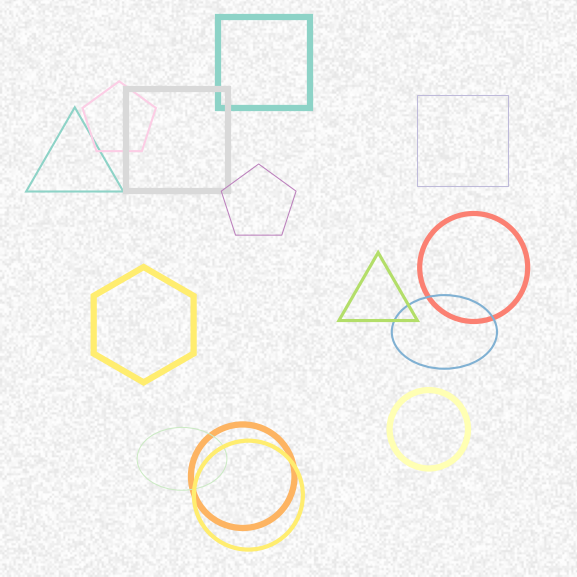[{"shape": "triangle", "thickness": 1, "radius": 0.49, "center": [0.129, 0.716]}, {"shape": "square", "thickness": 3, "radius": 0.4, "center": [0.457, 0.891]}, {"shape": "circle", "thickness": 3, "radius": 0.34, "center": [0.743, 0.256]}, {"shape": "square", "thickness": 0.5, "radius": 0.39, "center": [0.801, 0.755]}, {"shape": "circle", "thickness": 2.5, "radius": 0.47, "center": [0.82, 0.536]}, {"shape": "oval", "thickness": 1, "radius": 0.46, "center": [0.77, 0.424]}, {"shape": "circle", "thickness": 3, "radius": 0.45, "center": [0.42, 0.175]}, {"shape": "triangle", "thickness": 1.5, "radius": 0.39, "center": [0.655, 0.483]}, {"shape": "pentagon", "thickness": 1, "radius": 0.33, "center": [0.206, 0.792]}, {"shape": "square", "thickness": 3, "radius": 0.44, "center": [0.307, 0.757]}, {"shape": "pentagon", "thickness": 0.5, "radius": 0.34, "center": [0.448, 0.647]}, {"shape": "oval", "thickness": 0.5, "radius": 0.39, "center": [0.315, 0.205]}, {"shape": "circle", "thickness": 2, "radius": 0.47, "center": [0.43, 0.142]}, {"shape": "hexagon", "thickness": 3, "radius": 0.5, "center": [0.249, 0.437]}]